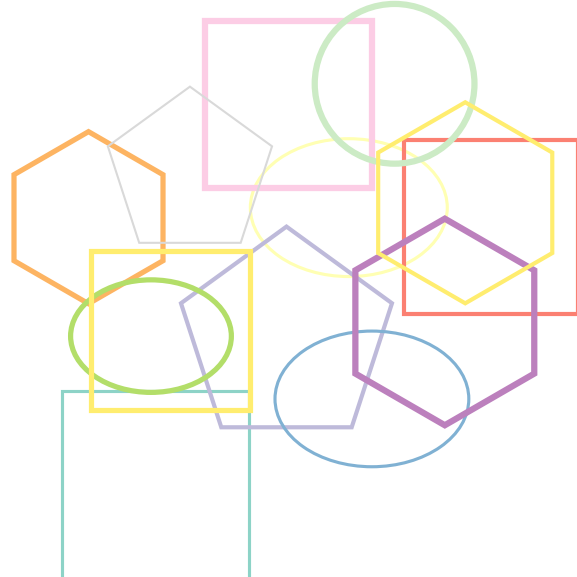[{"shape": "square", "thickness": 1.5, "radius": 0.81, "center": [0.27, 0.16]}, {"shape": "oval", "thickness": 1.5, "radius": 0.85, "center": [0.604, 0.64]}, {"shape": "pentagon", "thickness": 2, "radius": 0.96, "center": [0.496, 0.415]}, {"shape": "square", "thickness": 2, "radius": 0.75, "center": [0.85, 0.607]}, {"shape": "oval", "thickness": 1.5, "radius": 0.84, "center": [0.644, 0.308]}, {"shape": "hexagon", "thickness": 2.5, "radius": 0.74, "center": [0.153, 0.622]}, {"shape": "oval", "thickness": 2.5, "radius": 0.7, "center": [0.261, 0.417]}, {"shape": "square", "thickness": 3, "radius": 0.72, "center": [0.5, 0.819]}, {"shape": "pentagon", "thickness": 1, "radius": 0.75, "center": [0.329, 0.7]}, {"shape": "hexagon", "thickness": 3, "radius": 0.89, "center": [0.77, 0.442]}, {"shape": "circle", "thickness": 3, "radius": 0.69, "center": [0.683, 0.854]}, {"shape": "square", "thickness": 2.5, "radius": 0.69, "center": [0.295, 0.426]}, {"shape": "hexagon", "thickness": 2, "radius": 0.87, "center": [0.806, 0.648]}]